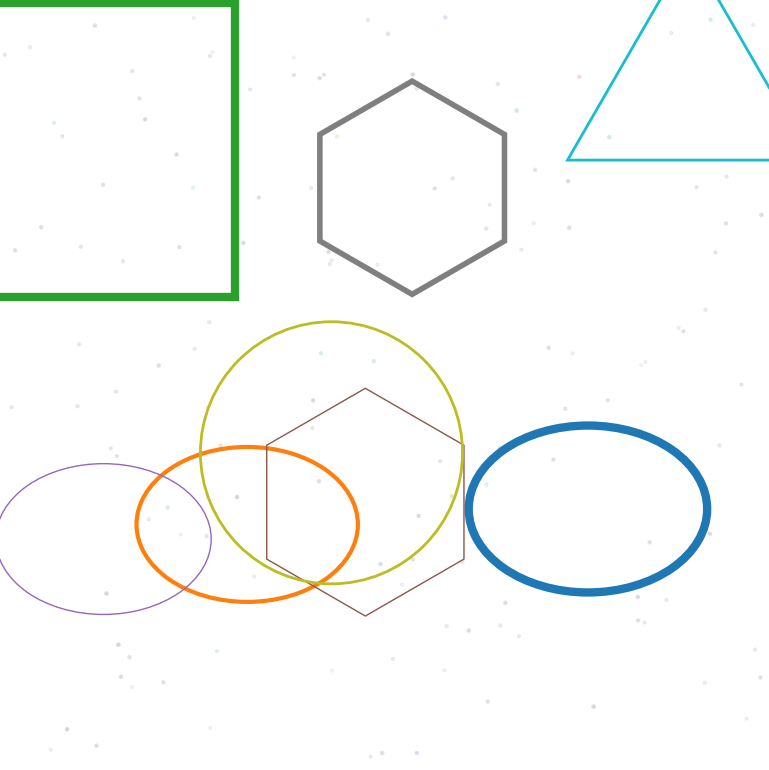[{"shape": "oval", "thickness": 3, "radius": 0.77, "center": [0.764, 0.339]}, {"shape": "oval", "thickness": 1.5, "radius": 0.72, "center": [0.321, 0.319]}, {"shape": "square", "thickness": 3, "radius": 0.96, "center": [0.113, 0.805]}, {"shape": "oval", "thickness": 0.5, "radius": 0.7, "center": [0.134, 0.3]}, {"shape": "hexagon", "thickness": 0.5, "radius": 0.74, "center": [0.474, 0.348]}, {"shape": "hexagon", "thickness": 2, "radius": 0.69, "center": [0.535, 0.756]}, {"shape": "circle", "thickness": 1, "radius": 0.85, "center": [0.43, 0.412]}, {"shape": "triangle", "thickness": 1, "radius": 0.91, "center": [0.895, 0.883]}]